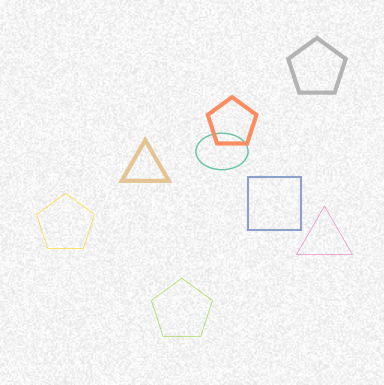[{"shape": "oval", "thickness": 1, "radius": 0.34, "center": [0.577, 0.607]}, {"shape": "pentagon", "thickness": 3, "radius": 0.33, "center": [0.603, 0.681]}, {"shape": "square", "thickness": 1.5, "radius": 0.35, "center": [0.713, 0.471]}, {"shape": "triangle", "thickness": 0.5, "radius": 0.42, "center": [0.843, 0.381]}, {"shape": "pentagon", "thickness": 0.5, "radius": 0.42, "center": [0.473, 0.194]}, {"shape": "pentagon", "thickness": 0.5, "radius": 0.4, "center": [0.17, 0.419]}, {"shape": "triangle", "thickness": 3, "radius": 0.35, "center": [0.377, 0.565]}, {"shape": "pentagon", "thickness": 3, "radius": 0.39, "center": [0.823, 0.823]}]